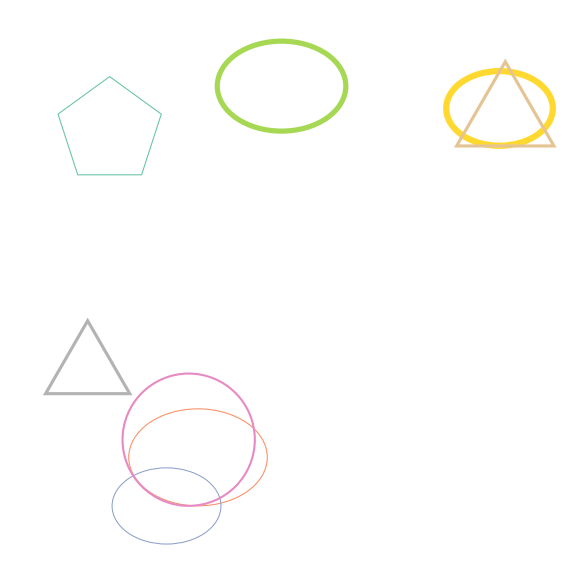[{"shape": "pentagon", "thickness": 0.5, "radius": 0.47, "center": [0.19, 0.772]}, {"shape": "oval", "thickness": 0.5, "radius": 0.6, "center": [0.343, 0.207]}, {"shape": "oval", "thickness": 0.5, "radius": 0.47, "center": [0.288, 0.123]}, {"shape": "circle", "thickness": 1, "radius": 0.57, "center": [0.327, 0.238]}, {"shape": "oval", "thickness": 2.5, "radius": 0.56, "center": [0.488, 0.85]}, {"shape": "oval", "thickness": 3, "radius": 0.46, "center": [0.865, 0.811]}, {"shape": "triangle", "thickness": 1.5, "radius": 0.49, "center": [0.875, 0.795]}, {"shape": "triangle", "thickness": 1.5, "radius": 0.42, "center": [0.152, 0.36]}]